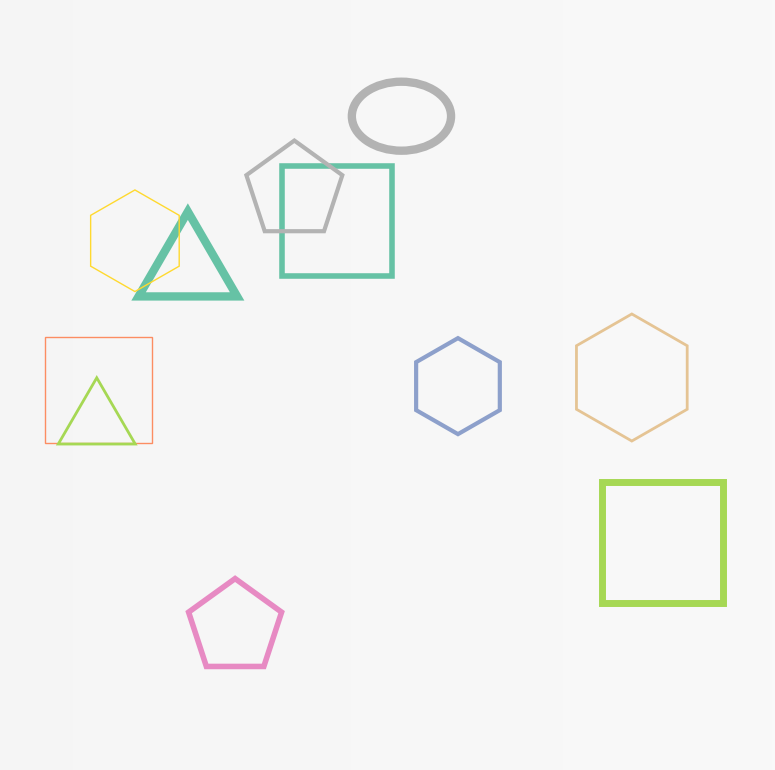[{"shape": "square", "thickness": 2, "radius": 0.36, "center": [0.435, 0.713]}, {"shape": "triangle", "thickness": 3, "radius": 0.37, "center": [0.242, 0.652]}, {"shape": "square", "thickness": 0.5, "radius": 0.34, "center": [0.127, 0.493]}, {"shape": "hexagon", "thickness": 1.5, "radius": 0.31, "center": [0.591, 0.499]}, {"shape": "pentagon", "thickness": 2, "radius": 0.32, "center": [0.303, 0.186]}, {"shape": "triangle", "thickness": 1, "radius": 0.29, "center": [0.125, 0.452]}, {"shape": "square", "thickness": 2.5, "radius": 0.39, "center": [0.855, 0.295]}, {"shape": "hexagon", "thickness": 0.5, "radius": 0.33, "center": [0.174, 0.687]}, {"shape": "hexagon", "thickness": 1, "radius": 0.41, "center": [0.815, 0.51]}, {"shape": "oval", "thickness": 3, "radius": 0.32, "center": [0.518, 0.849]}, {"shape": "pentagon", "thickness": 1.5, "radius": 0.33, "center": [0.38, 0.752]}]